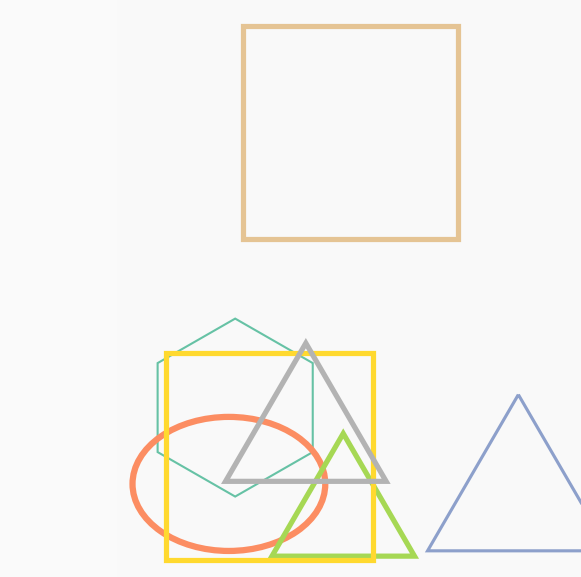[{"shape": "hexagon", "thickness": 1, "radius": 0.77, "center": [0.405, 0.293]}, {"shape": "oval", "thickness": 3, "radius": 0.83, "center": [0.394, 0.161]}, {"shape": "triangle", "thickness": 1.5, "radius": 0.9, "center": [0.892, 0.136]}, {"shape": "triangle", "thickness": 2.5, "radius": 0.71, "center": [0.591, 0.107]}, {"shape": "square", "thickness": 2.5, "radius": 0.89, "center": [0.463, 0.209]}, {"shape": "square", "thickness": 2.5, "radius": 0.92, "center": [0.603, 0.77]}, {"shape": "triangle", "thickness": 2.5, "radius": 0.8, "center": [0.526, 0.245]}]